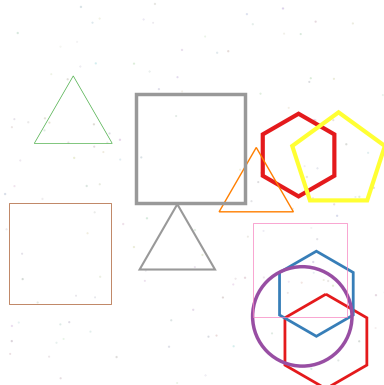[{"shape": "hexagon", "thickness": 2, "radius": 0.61, "center": [0.846, 0.113]}, {"shape": "hexagon", "thickness": 3, "radius": 0.54, "center": [0.775, 0.597]}, {"shape": "hexagon", "thickness": 2, "radius": 0.55, "center": [0.822, 0.237]}, {"shape": "triangle", "thickness": 0.5, "radius": 0.58, "center": [0.19, 0.686]}, {"shape": "circle", "thickness": 2.5, "radius": 0.65, "center": [0.785, 0.178]}, {"shape": "triangle", "thickness": 1, "radius": 0.56, "center": [0.666, 0.506]}, {"shape": "pentagon", "thickness": 3, "radius": 0.63, "center": [0.879, 0.582]}, {"shape": "square", "thickness": 0.5, "radius": 0.66, "center": [0.156, 0.342]}, {"shape": "square", "thickness": 0.5, "radius": 0.61, "center": [0.779, 0.299]}, {"shape": "triangle", "thickness": 1.5, "radius": 0.57, "center": [0.461, 0.356]}, {"shape": "square", "thickness": 2.5, "radius": 0.71, "center": [0.495, 0.614]}]